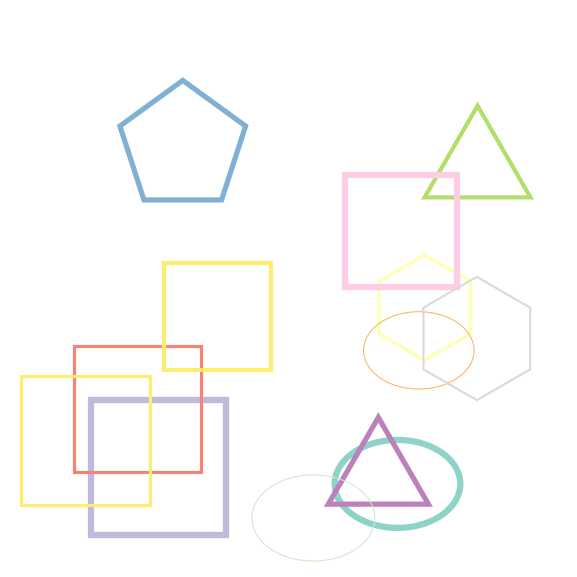[{"shape": "oval", "thickness": 3, "radius": 0.54, "center": [0.688, 0.161]}, {"shape": "hexagon", "thickness": 1.5, "radius": 0.46, "center": [0.735, 0.466]}, {"shape": "square", "thickness": 3, "radius": 0.58, "center": [0.275, 0.19]}, {"shape": "square", "thickness": 1.5, "radius": 0.55, "center": [0.238, 0.291]}, {"shape": "pentagon", "thickness": 2.5, "radius": 0.57, "center": [0.316, 0.746]}, {"shape": "oval", "thickness": 0.5, "radius": 0.48, "center": [0.725, 0.392]}, {"shape": "triangle", "thickness": 2, "radius": 0.53, "center": [0.827, 0.71]}, {"shape": "square", "thickness": 3, "radius": 0.49, "center": [0.695, 0.599]}, {"shape": "hexagon", "thickness": 1, "radius": 0.53, "center": [0.826, 0.413]}, {"shape": "triangle", "thickness": 2.5, "radius": 0.5, "center": [0.655, 0.176]}, {"shape": "oval", "thickness": 0.5, "radius": 0.53, "center": [0.543, 0.102]}, {"shape": "square", "thickness": 1.5, "radius": 0.56, "center": [0.148, 0.237]}, {"shape": "square", "thickness": 2, "radius": 0.46, "center": [0.377, 0.451]}]